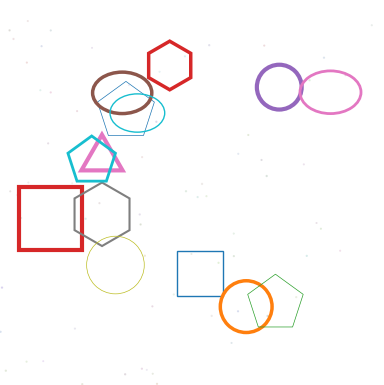[{"shape": "pentagon", "thickness": 0.5, "radius": 0.39, "center": [0.327, 0.711]}, {"shape": "square", "thickness": 1, "radius": 0.3, "center": [0.519, 0.29]}, {"shape": "circle", "thickness": 2.5, "radius": 0.34, "center": [0.639, 0.204]}, {"shape": "pentagon", "thickness": 0.5, "radius": 0.38, "center": [0.715, 0.212]}, {"shape": "hexagon", "thickness": 2.5, "radius": 0.32, "center": [0.441, 0.83]}, {"shape": "square", "thickness": 3, "radius": 0.41, "center": [0.132, 0.433]}, {"shape": "circle", "thickness": 3, "radius": 0.29, "center": [0.725, 0.774]}, {"shape": "oval", "thickness": 2.5, "radius": 0.38, "center": [0.317, 0.759]}, {"shape": "triangle", "thickness": 3, "radius": 0.31, "center": [0.265, 0.588]}, {"shape": "oval", "thickness": 2, "radius": 0.4, "center": [0.858, 0.76]}, {"shape": "hexagon", "thickness": 1.5, "radius": 0.41, "center": [0.265, 0.443]}, {"shape": "circle", "thickness": 0.5, "radius": 0.37, "center": [0.3, 0.312]}, {"shape": "oval", "thickness": 1, "radius": 0.36, "center": [0.357, 0.706]}, {"shape": "pentagon", "thickness": 2, "radius": 0.32, "center": [0.238, 0.582]}]